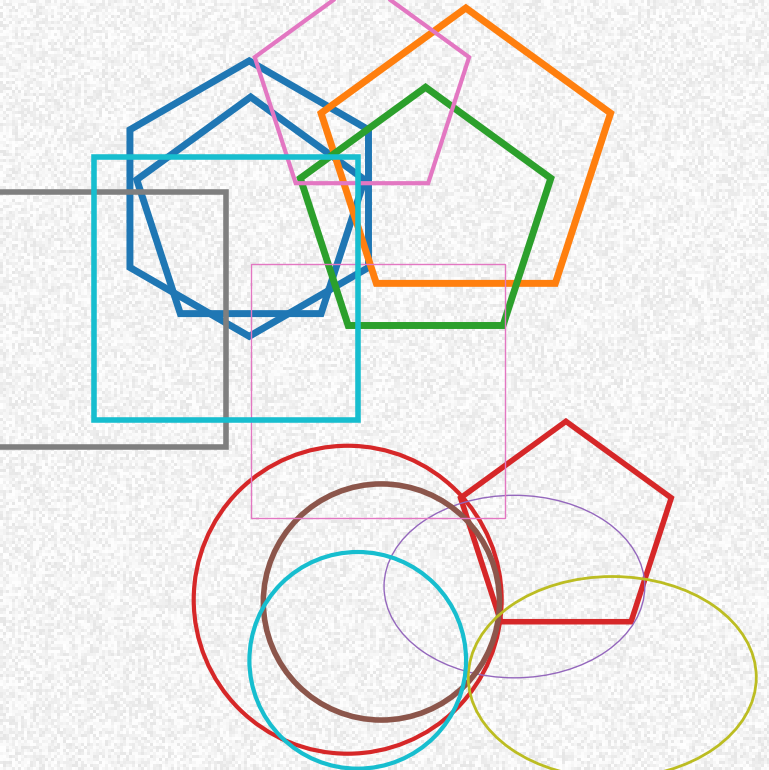[{"shape": "hexagon", "thickness": 2.5, "radius": 0.89, "center": [0.324, 0.742]}, {"shape": "pentagon", "thickness": 2.5, "radius": 0.78, "center": [0.326, 0.719]}, {"shape": "pentagon", "thickness": 2.5, "radius": 0.99, "center": [0.605, 0.792]}, {"shape": "pentagon", "thickness": 2.5, "radius": 0.86, "center": [0.553, 0.716]}, {"shape": "pentagon", "thickness": 2, "radius": 0.72, "center": [0.735, 0.309]}, {"shape": "circle", "thickness": 1.5, "radius": 1.0, "center": [0.452, 0.221]}, {"shape": "oval", "thickness": 0.5, "radius": 0.85, "center": [0.668, 0.238]}, {"shape": "circle", "thickness": 2, "radius": 0.77, "center": [0.495, 0.218]}, {"shape": "square", "thickness": 0.5, "radius": 0.82, "center": [0.491, 0.492]}, {"shape": "pentagon", "thickness": 1.5, "radius": 0.73, "center": [0.47, 0.88]}, {"shape": "square", "thickness": 2, "radius": 0.83, "center": [0.128, 0.585]}, {"shape": "oval", "thickness": 1, "radius": 0.94, "center": [0.795, 0.12]}, {"shape": "circle", "thickness": 1.5, "radius": 0.7, "center": [0.465, 0.142]}, {"shape": "square", "thickness": 2, "radius": 0.86, "center": [0.294, 0.625]}]